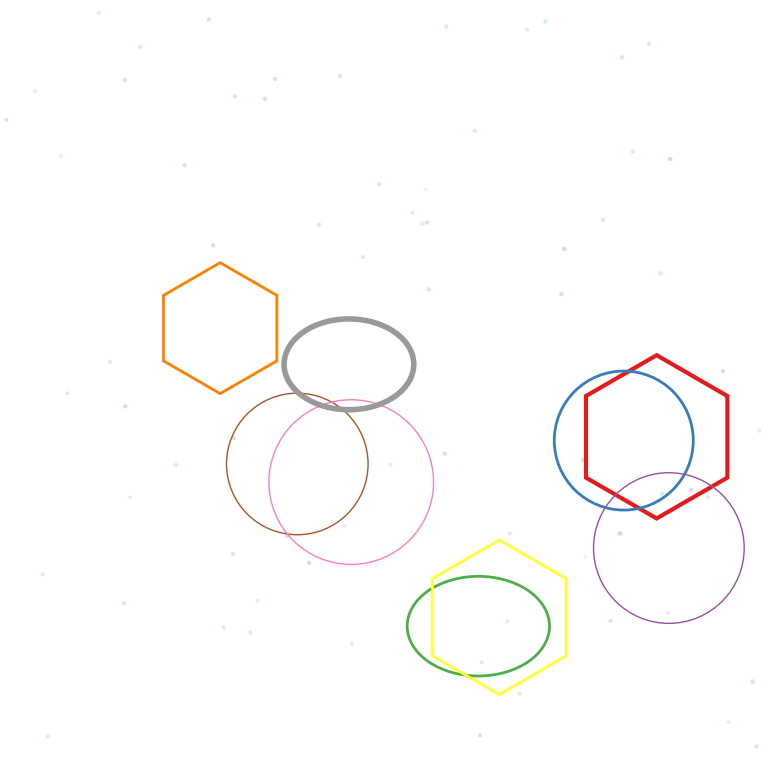[{"shape": "hexagon", "thickness": 1.5, "radius": 0.53, "center": [0.853, 0.433]}, {"shape": "circle", "thickness": 1, "radius": 0.45, "center": [0.81, 0.428]}, {"shape": "oval", "thickness": 1, "radius": 0.46, "center": [0.621, 0.187]}, {"shape": "circle", "thickness": 0.5, "radius": 0.49, "center": [0.869, 0.288]}, {"shape": "hexagon", "thickness": 1, "radius": 0.43, "center": [0.286, 0.574]}, {"shape": "hexagon", "thickness": 1, "radius": 0.5, "center": [0.649, 0.198]}, {"shape": "circle", "thickness": 0.5, "radius": 0.46, "center": [0.386, 0.397]}, {"shape": "circle", "thickness": 0.5, "radius": 0.53, "center": [0.456, 0.374]}, {"shape": "oval", "thickness": 2, "radius": 0.42, "center": [0.453, 0.527]}]